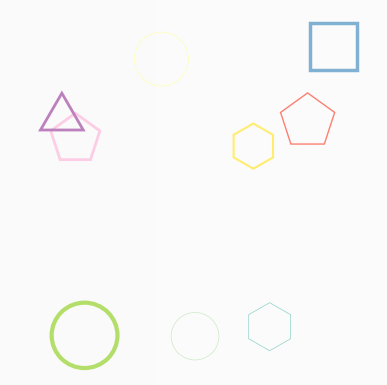[{"shape": "hexagon", "thickness": 0.5, "radius": 0.31, "center": [0.696, 0.151]}, {"shape": "circle", "thickness": 0.5, "radius": 0.35, "center": [0.416, 0.847]}, {"shape": "pentagon", "thickness": 1, "radius": 0.37, "center": [0.794, 0.685]}, {"shape": "square", "thickness": 2.5, "radius": 0.3, "center": [0.859, 0.879]}, {"shape": "circle", "thickness": 3, "radius": 0.42, "center": [0.218, 0.129]}, {"shape": "pentagon", "thickness": 2, "radius": 0.33, "center": [0.194, 0.639]}, {"shape": "triangle", "thickness": 2, "radius": 0.32, "center": [0.16, 0.694]}, {"shape": "circle", "thickness": 0.5, "radius": 0.31, "center": [0.503, 0.127]}, {"shape": "hexagon", "thickness": 1.5, "radius": 0.29, "center": [0.654, 0.62]}]